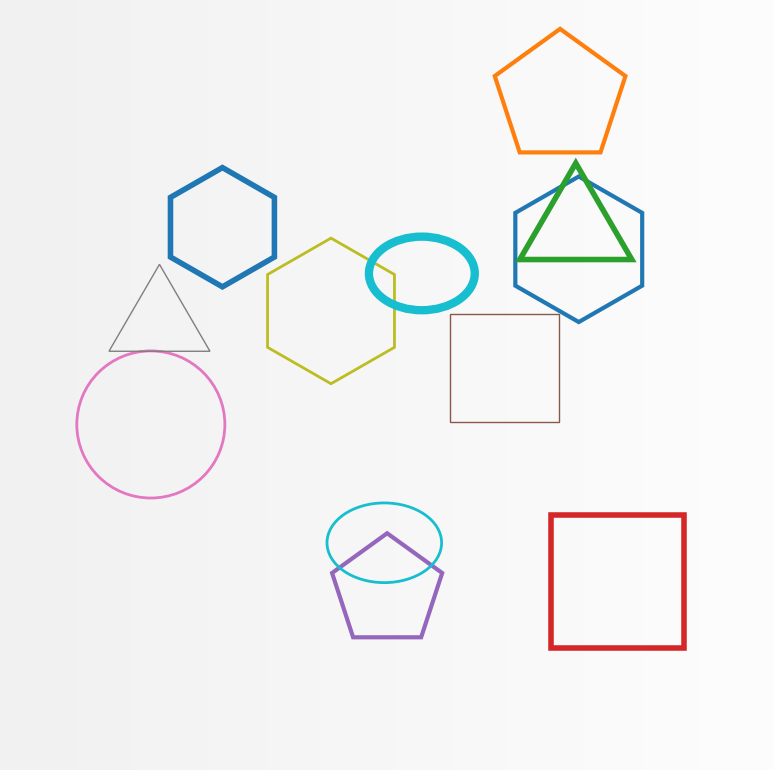[{"shape": "hexagon", "thickness": 1.5, "radius": 0.47, "center": [0.747, 0.676]}, {"shape": "hexagon", "thickness": 2, "radius": 0.39, "center": [0.287, 0.705]}, {"shape": "pentagon", "thickness": 1.5, "radius": 0.44, "center": [0.723, 0.874]}, {"shape": "triangle", "thickness": 2, "radius": 0.42, "center": [0.743, 0.705]}, {"shape": "square", "thickness": 2, "radius": 0.43, "center": [0.797, 0.245]}, {"shape": "pentagon", "thickness": 1.5, "radius": 0.37, "center": [0.5, 0.233]}, {"shape": "square", "thickness": 0.5, "radius": 0.35, "center": [0.651, 0.522]}, {"shape": "circle", "thickness": 1, "radius": 0.48, "center": [0.195, 0.449]}, {"shape": "triangle", "thickness": 0.5, "radius": 0.38, "center": [0.206, 0.581]}, {"shape": "hexagon", "thickness": 1, "radius": 0.47, "center": [0.427, 0.596]}, {"shape": "oval", "thickness": 1, "radius": 0.37, "center": [0.496, 0.295]}, {"shape": "oval", "thickness": 3, "radius": 0.34, "center": [0.544, 0.645]}]